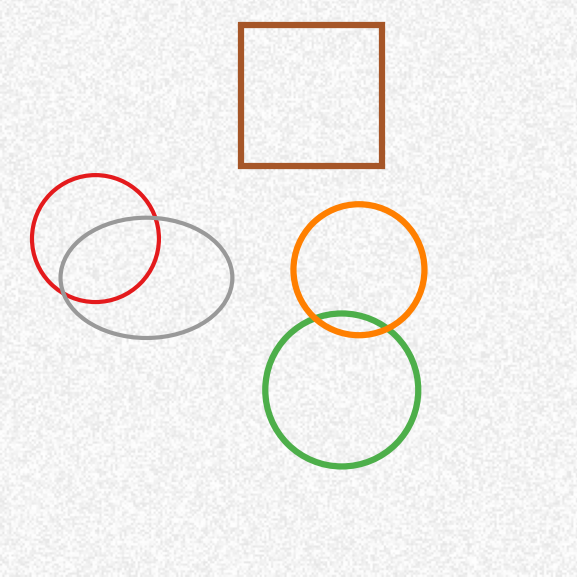[{"shape": "circle", "thickness": 2, "radius": 0.55, "center": [0.165, 0.586]}, {"shape": "circle", "thickness": 3, "radius": 0.66, "center": [0.592, 0.324]}, {"shape": "circle", "thickness": 3, "radius": 0.57, "center": [0.622, 0.532]}, {"shape": "square", "thickness": 3, "radius": 0.61, "center": [0.539, 0.833]}, {"shape": "oval", "thickness": 2, "radius": 0.74, "center": [0.254, 0.518]}]